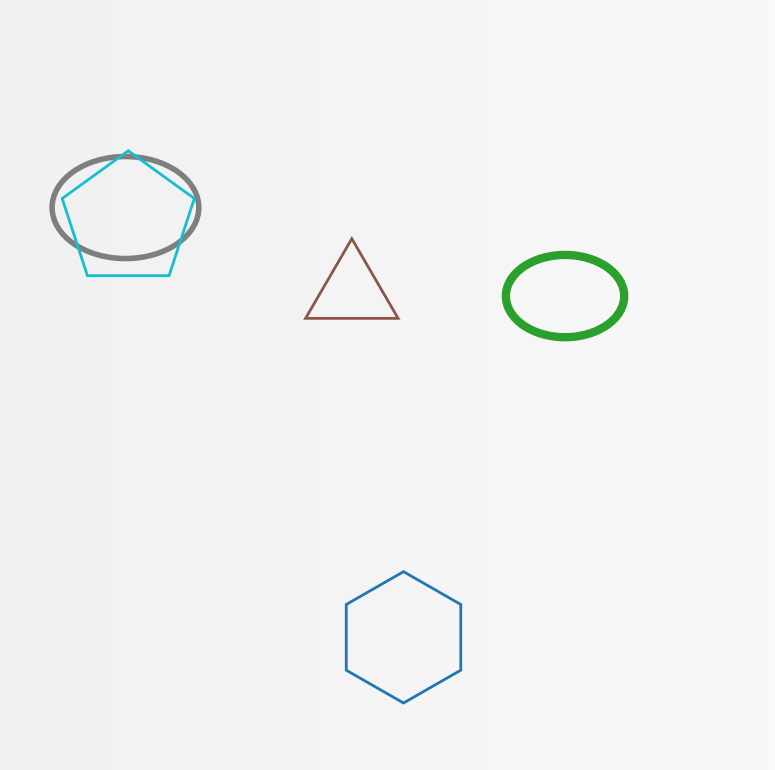[{"shape": "hexagon", "thickness": 1, "radius": 0.43, "center": [0.521, 0.172]}, {"shape": "oval", "thickness": 3, "radius": 0.38, "center": [0.729, 0.615]}, {"shape": "triangle", "thickness": 1, "radius": 0.34, "center": [0.454, 0.621]}, {"shape": "oval", "thickness": 2, "radius": 0.47, "center": [0.162, 0.73]}, {"shape": "pentagon", "thickness": 1, "radius": 0.45, "center": [0.165, 0.715]}]